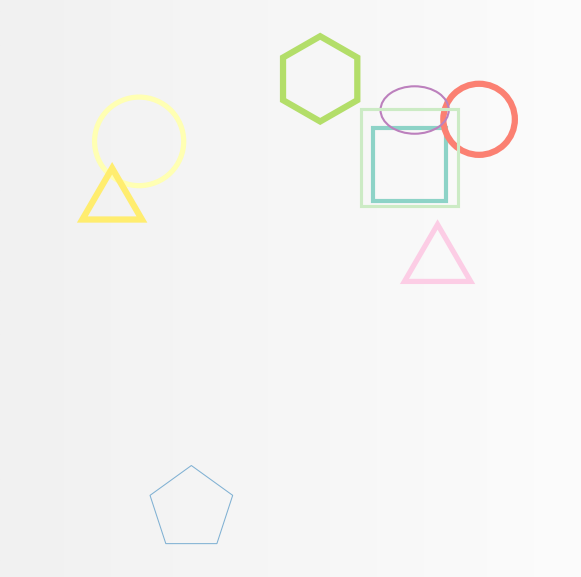[{"shape": "square", "thickness": 2, "radius": 0.31, "center": [0.705, 0.715]}, {"shape": "circle", "thickness": 2.5, "radius": 0.38, "center": [0.239, 0.754]}, {"shape": "circle", "thickness": 3, "radius": 0.31, "center": [0.824, 0.793]}, {"shape": "pentagon", "thickness": 0.5, "radius": 0.37, "center": [0.329, 0.118]}, {"shape": "hexagon", "thickness": 3, "radius": 0.37, "center": [0.551, 0.863]}, {"shape": "triangle", "thickness": 2.5, "radius": 0.33, "center": [0.753, 0.545]}, {"shape": "oval", "thickness": 1, "radius": 0.29, "center": [0.713, 0.809]}, {"shape": "square", "thickness": 1.5, "radius": 0.42, "center": [0.704, 0.726]}, {"shape": "triangle", "thickness": 3, "radius": 0.3, "center": [0.193, 0.649]}]